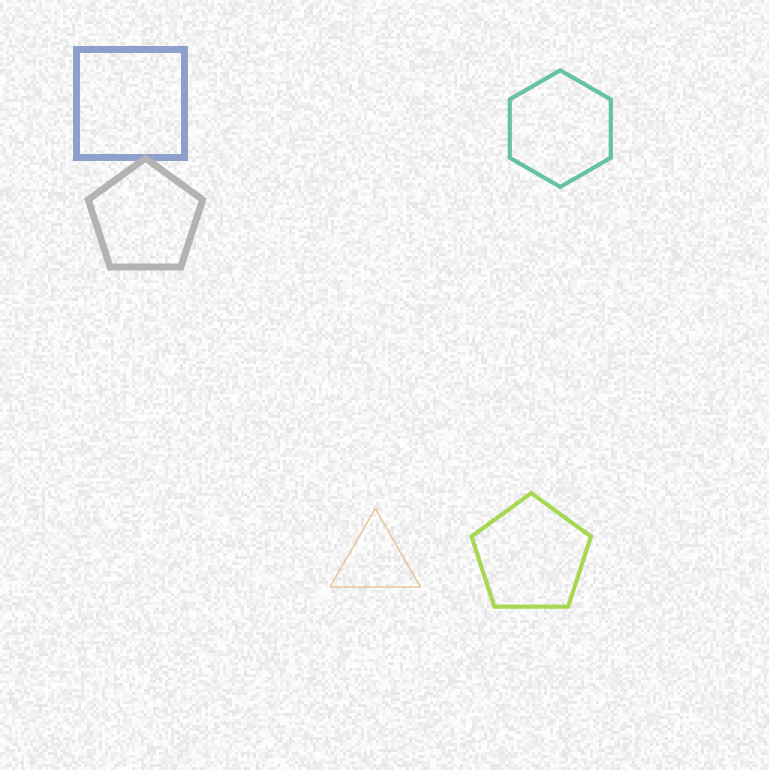[{"shape": "hexagon", "thickness": 1.5, "radius": 0.38, "center": [0.728, 0.833]}, {"shape": "square", "thickness": 2.5, "radius": 0.35, "center": [0.169, 0.866]}, {"shape": "pentagon", "thickness": 1.5, "radius": 0.41, "center": [0.69, 0.278]}, {"shape": "triangle", "thickness": 0.5, "radius": 0.34, "center": [0.487, 0.272]}, {"shape": "pentagon", "thickness": 2.5, "radius": 0.39, "center": [0.189, 0.716]}]